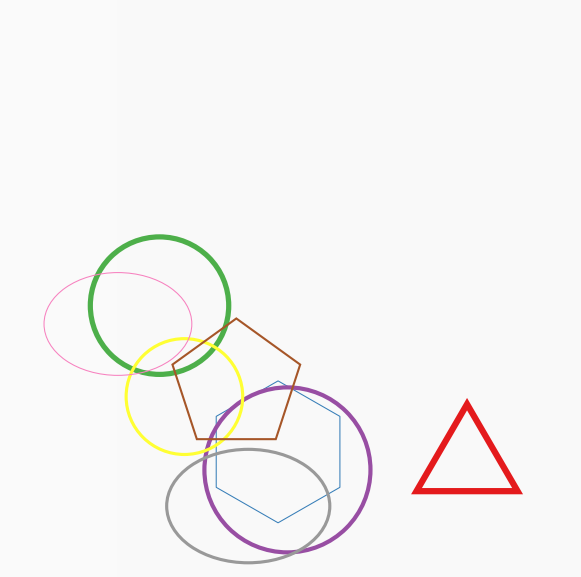[{"shape": "triangle", "thickness": 3, "radius": 0.5, "center": [0.804, 0.199]}, {"shape": "hexagon", "thickness": 0.5, "radius": 0.61, "center": [0.478, 0.217]}, {"shape": "circle", "thickness": 2.5, "radius": 0.6, "center": [0.274, 0.47]}, {"shape": "circle", "thickness": 2, "radius": 0.71, "center": [0.495, 0.185]}, {"shape": "circle", "thickness": 1.5, "radius": 0.5, "center": [0.317, 0.312]}, {"shape": "pentagon", "thickness": 1, "radius": 0.58, "center": [0.407, 0.332]}, {"shape": "oval", "thickness": 0.5, "radius": 0.64, "center": [0.203, 0.438]}, {"shape": "oval", "thickness": 1.5, "radius": 0.7, "center": [0.427, 0.123]}]